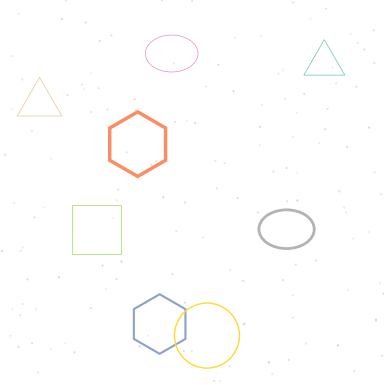[{"shape": "triangle", "thickness": 0.5, "radius": 0.31, "center": [0.842, 0.836]}, {"shape": "hexagon", "thickness": 2.5, "radius": 0.42, "center": [0.358, 0.626]}, {"shape": "hexagon", "thickness": 1.5, "radius": 0.39, "center": [0.415, 0.158]}, {"shape": "oval", "thickness": 0.5, "radius": 0.34, "center": [0.446, 0.861]}, {"shape": "square", "thickness": 0.5, "radius": 0.32, "center": [0.25, 0.403]}, {"shape": "circle", "thickness": 1, "radius": 0.42, "center": [0.538, 0.128]}, {"shape": "triangle", "thickness": 0.5, "radius": 0.33, "center": [0.103, 0.732]}, {"shape": "oval", "thickness": 2, "radius": 0.36, "center": [0.744, 0.405]}]